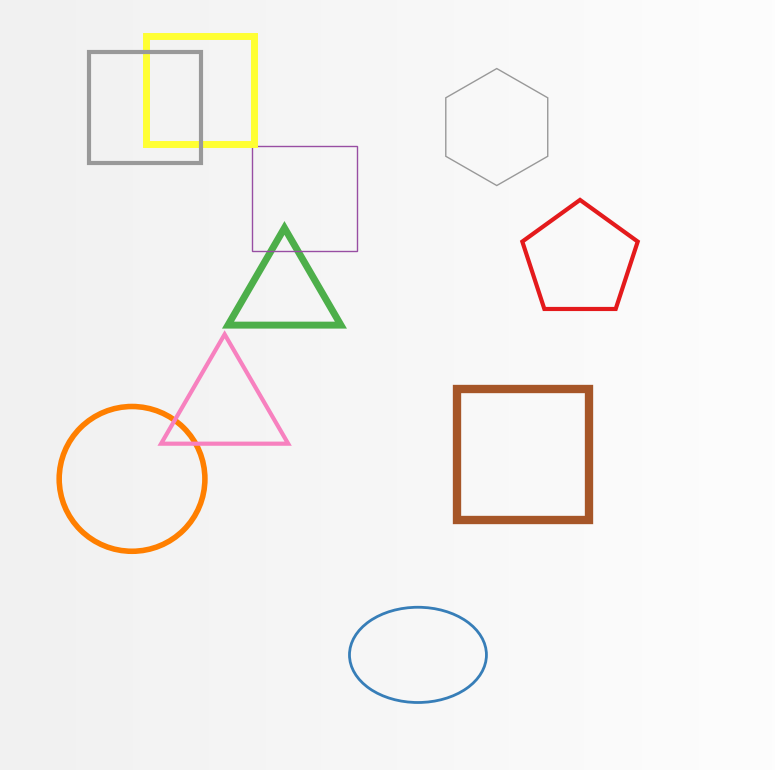[{"shape": "pentagon", "thickness": 1.5, "radius": 0.39, "center": [0.748, 0.662]}, {"shape": "oval", "thickness": 1, "radius": 0.44, "center": [0.539, 0.15]}, {"shape": "triangle", "thickness": 2.5, "radius": 0.42, "center": [0.367, 0.62]}, {"shape": "square", "thickness": 0.5, "radius": 0.34, "center": [0.393, 0.742]}, {"shape": "circle", "thickness": 2, "radius": 0.47, "center": [0.17, 0.378]}, {"shape": "square", "thickness": 2.5, "radius": 0.35, "center": [0.258, 0.883]}, {"shape": "square", "thickness": 3, "radius": 0.43, "center": [0.675, 0.41]}, {"shape": "triangle", "thickness": 1.5, "radius": 0.47, "center": [0.29, 0.471]}, {"shape": "hexagon", "thickness": 0.5, "radius": 0.38, "center": [0.641, 0.835]}, {"shape": "square", "thickness": 1.5, "radius": 0.36, "center": [0.187, 0.86]}]